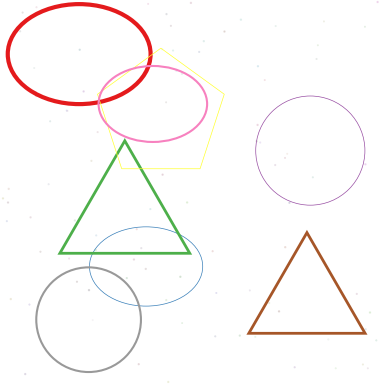[{"shape": "oval", "thickness": 3, "radius": 0.93, "center": [0.206, 0.859]}, {"shape": "oval", "thickness": 0.5, "radius": 0.74, "center": [0.379, 0.308]}, {"shape": "triangle", "thickness": 2, "radius": 0.97, "center": [0.324, 0.44]}, {"shape": "circle", "thickness": 0.5, "radius": 0.71, "center": [0.806, 0.609]}, {"shape": "pentagon", "thickness": 0.5, "radius": 0.87, "center": [0.418, 0.702]}, {"shape": "triangle", "thickness": 2, "radius": 0.87, "center": [0.797, 0.221]}, {"shape": "oval", "thickness": 1.5, "radius": 0.7, "center": [0.397, 0.73]}, {"shape": "circle", "thickness": 1.5, "radius": 0.68, "center": [0.23, 0.17]}]